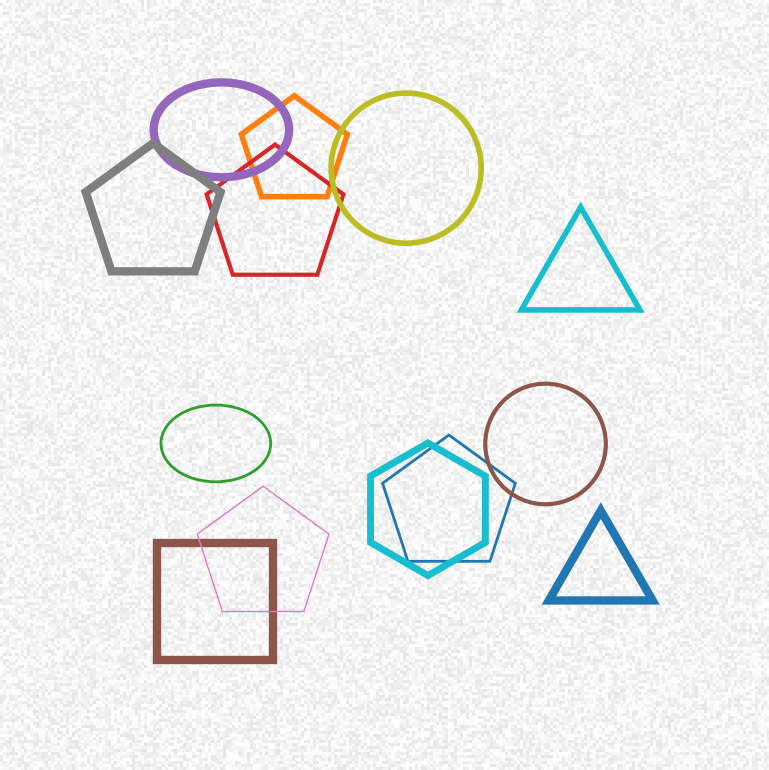[{"shape": "triangle", "thickness": 3, "radius": 0.39, "center": [0.78, 0.259]}, {"shape": "pentagon", "thickness": 1, "radius": 0.45, "center": [0.583, 0.344]}, {"shape": "pentagon", "thickness": 2, "radius": 0.36, "center": [0.382, 0.803]}, {"shape": "oval", "thickness": 1, "radius": 0.36, "center": [0.28, 0.424]}, {"shape": "pentagon", "thickness": 1.5, "radius": 0.47, "center": [0.357, 0.719]}, {"shape": "oval", "thickness": 3, "radius": 0.44, "center": [0.288, 0.831]}, {"shape": "circle", "thickness": 1.5, "radius": 0.39, "center": [0.709, 0.423]}, {"shape": "square", "thickness": 3, "radius": 0.38, "center": [0.279, 0.219]}, {"shape": "pentagon", "thickness": 0.5, "radius": 0.45, "center": [0.342, 0.279]}, {"shape": "pentagon", "thickness": 3, "radius": 0.46, "center": [0.199, 0.722]}, {"shape": "circle", "thickness": 2, "radius": 0.49, "center": [0.527, 0.782]}, {"shape": "hexagon", "thickness": 2.5, "radius": 0.43, "center": [0.556, 0.339]}, {"shape": "triangle", "thickness": 2, "radius": 0.44, "center": [0.754, 0.642]}]